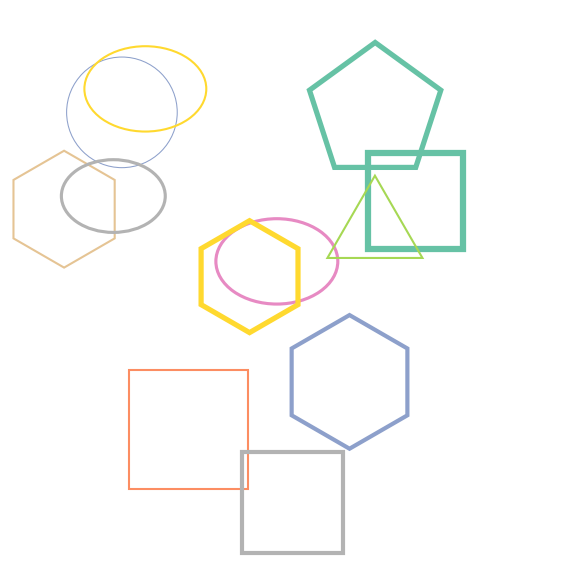[{"shape": "pentagon", "thickness": 2.5, "radius": 0.6, "center": [0.65, 0.806]}, {"shape": "square", "thickness": 3, "radius": 0.41, "center": [0.72, 0.651]}, {"shape": "square", "thickness": 1, "radius": 0.52, "center": [0.326, 0.255]}, {"shape": "hexagon", "thickness": 2, "radius": 0.58, "center": [0.605, 0.338]}, {"shape": "circle", "thickness": 0.5, "radius": 0.48, "center": [0.211, 0.805]}, {"shape": "oval", "thickness": 1.5, "radius": 0.53, "center": [0.479, 0.547]}, {"shape": "triangle", "thickness": 1, "radius": 0.47, "center": [0.649, 0.6]}, {"shape": "oval", "thickness": 1, "radius": 0.53, "center": [0.252, 0.845]}, {"shape": "hexagon", "thickness": 2.5, "radius": 0.48, "center": [0.432, 0.52]}, {"shape": "hexagon", "thickness": 1, "radius": 0.51, "center": [0.111, 0.637]}, {"shape": "oval", "thickness": 1.5, "radius": 0.45, "center": [0.196, 0.66]}, {"shape": "square", "thickness": 2, "radius": 0.44, "center": [0.507, 0.129]}]